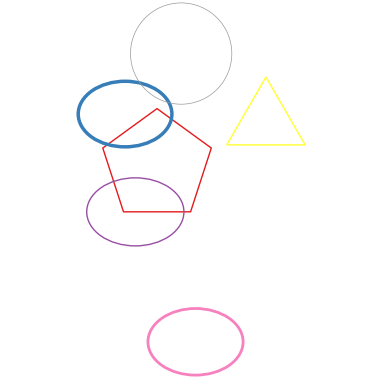[{"shape": "pentagon", "thickness": 1, "radius": 0.74, "center": [0.408, 0.57]}, {"shape": "oval", "thickness": 2.5, "radius": 0.61, "center": [0.325, 0.704]}, {"shape": "oval", "thickness": 1, "radius": 0.63, "center": [0.351, 0.45]}, {"shape": "triangle", "thickness": 1, "radius": 0.59, "center": [0.691, 0.682]}, {"shape": "oval", "thickness": 2, "radius": 0.62, "center": [0.508, 0.112]}, {"shape": "circle", "thickness": 0.5, "radius": 0.66, "center": [0.471, 0.861]}]